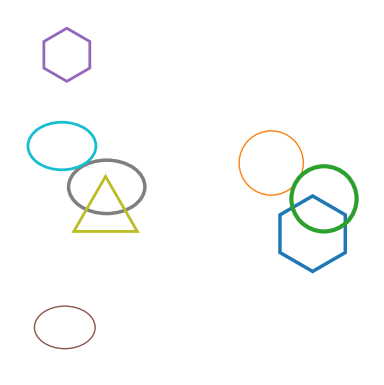[{"shape": "hexagon", "thickness": 2.5, "radius": 0.49, "center": [0.812, 0.393]}, {"shape": "circle", "thickness": 1, "radius": 0.42, "center": [0.704, 0.577]}, {"shape": "circle", "thickness": 3, "radius": 0.42, "center": [0.842, 0.483]}, {"shape": "hexagon", "thickness": 2, "radius": 0.34, "center": [0.174, 0.858]}, {"shape": "oval", "thickness": 1, "radius": 0.39, "center": [0.168, 0.15]}, {"shape": "oval", "thickness": 2.5, "radius": 0.5, "center": [0.277, 0.515]}, {"shape": "triangle", "thickness": 2, "radius": 0.48, "center": [0.274, 0.446]}, {"shape": "oval", "thickness": 2, "radius": 0.44, "center": [0.161, 0.621]}]